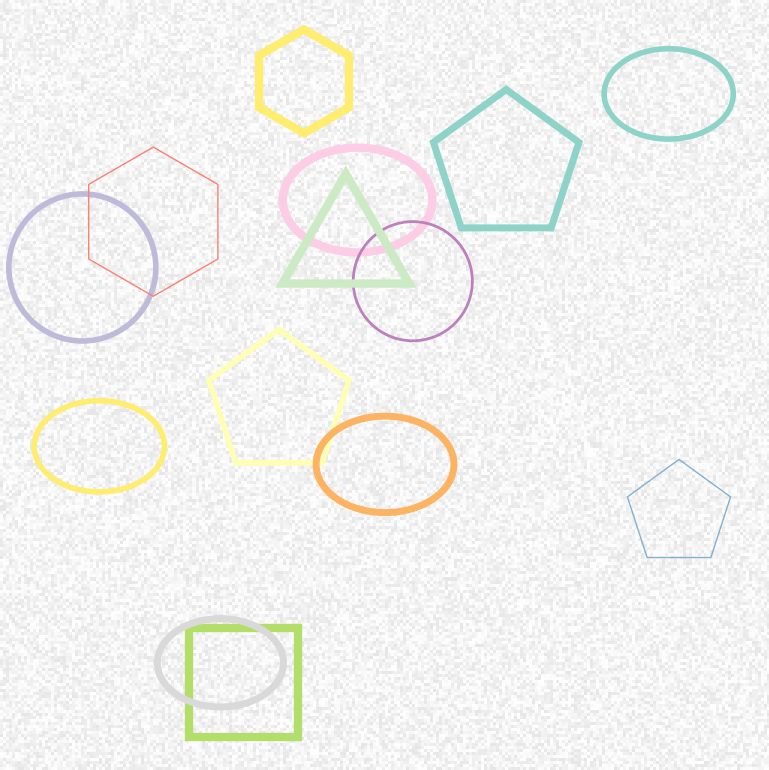[{"shape": "pentagon", "thickness": 2.5, "radius": 0.5, "center": [0.657, 0.784]}, {"shape": "oval", "thickness": 2, "radius": 0.42, "center": [0.868, 0.878]}, {"shape": "pentagon", "thickness": 2, "radius": 0.48, "center": [0.362, 0.476]}, {"shape": "circle", "thickness": 2, "radius": 0.48, "center": [0.107, 0.653]}, {"shape": "hexagon", "thickness": 0.5, "radius": 0.48, "center": [0.199, 0.712]}, {"shape": "pentagon", "thickness": 0.5, "radius": 0.35, "center": [0.882, 0.333]}, {"shape": "oval", "thickness": 2.5, "radius": 0.45, "center": [0.5, 0.397]}, {"shape": "square", "thickness": 3, "radius": 0.35, "center": [0.316, 0.113]}, {"shape": "oval", "thickness": 3, "radius": 0.49, "center": [0.464, 0.74]}, {"shape": "oval", "thickness": 2.5, "radius": 0.41, "center": [0.286, 0.139]}, {"shape": "circle", "thickness": 1, "radius": 0.39, "center": [0.536, 0.635]}, {"shape": "triangle", "thickness": 3, "radius": 0.48, "center": [0.449, 0.679]}, {"shape": "hexagon", "thickness": 3, "radius": 0.34, "center": [0.395, 0.894]}, {"shape": "oval", "thickness": 2, "radius": 0.42, "center": [0.129, 0.42]}]